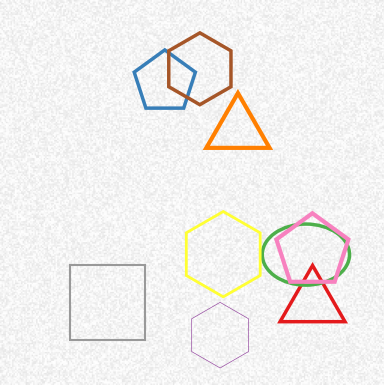[{"shape": "triangle", "thickness": 2.5, "radius": 0.49, "center": [0.812, 0.213]}, {"shape": "pentagon", "thickness": 2.5, "radius": 0.42, "center": [0.428, 0.787]}, {"shape": "oval", "thickness": 2.5, "radius": 0.57, "center": [0.795, 0.339]}, {"shape": "hexagon", "thickness": 0.5, "radius": 0.43, "center": [0.572, 0.129]}, {"shape": "triangle", "thickness": 3, "radius": 0.47, "center": [0.618, 0.663]}, {"shape": "hexagon", "thickness": 2, "radius": 0.55, "center": [0.58, 0.34]}, {"shape": "hexagon", "thickness": 2.5, "radius": 0.47, "center": [0.519, 0.821]}, {"shape": "pentagon", "thickness": 3, "radius": 0.49, "center": [0.811, 0.348]}, {"shape": "square", "thickness": 1.5, "radius": 0.48, "center": [0.28, 0.214]}]